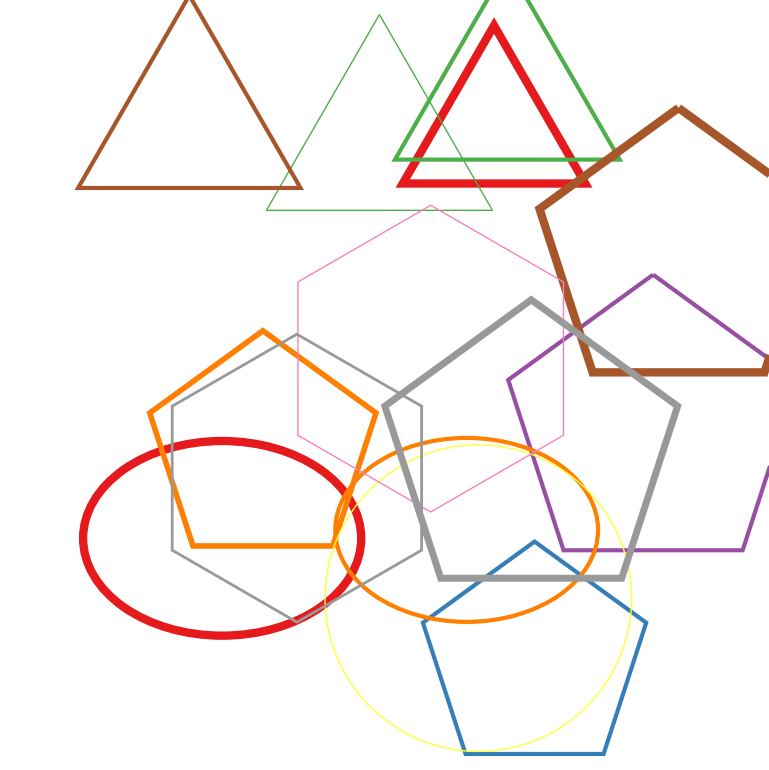[{"shape": "oval", "thickness": 3, "radius": 0.9, "center": [0.289, 0.301]}, {"shape": "triangle", "thickness": 3, "radius": 0.68, "center": [0.642, 0.83]}, {"shape": "pentagon", "thickness": 1.5, "radius": 0.76, "center": [0.694, 0.144]}, {"shape": "triangle", "thickness": 0.5, "radius": 0.85, "center": [0.493, 0.812]}, {"shape": "triangle", "thickness": 1.5, "radius": 0.84, "center": [0.659, 0.877]}, {"shape": "pentagon", "thickness": 1.5, "radius": 0.99, "center": [0.848, 0.445]}, {"shape": "pentagon", "thickness": 2, "radius": 0.77, "center": [0.341, 0.416]}, {"shape": "oval", "thickness": 1.5, "radius": 0.85, "center": [0.606, 0.312]}, {"shape": "circle", "thickness": 0.5, "radius": 1.0, "center": [0.621, 0.223]}, {"shape": "triangle", "thickness": 1.5, "radius": 0.83, "center": [0.246, 0.839]}, {"shape": "pentagon", "thickness": 3, "radius": 0.95, "center": [0.881, 0.67]}, {"shape": "hexagon", "thickness": 0.5, "radius": 1.0, "center": [0.559, 0.534]}, {"shape": "pentagon", "thickness": 2.5, "radius": 1.0, "center": [0.69, 0.411]}, {"shape": "hexagon", "thickness": 1, "radius": 0.94, "center": [0.386, 0.379]}]